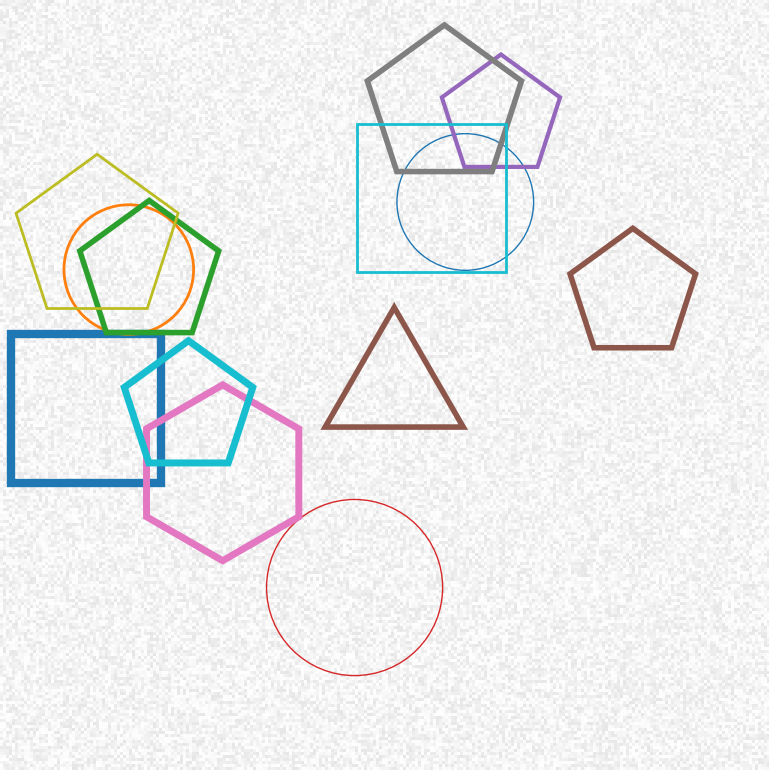[{"shape": "circle", "thickness": 0.5, "radius": 0.44, "center": [0.604, 0.738]}, {"shape": "square", "thickness": 3, "radius": 0.49, "center": [0.112, 0.469]}, {"shape": "circle", "thickness": 1, "radius": 0.42, "center": [0.167, 0.65]}, {"shape": "pentagon", "thickness": 2, "radius": 0.47, "center": [0.194, 0.645]}, {"shape": "circle", "thickness": 0.5, "radius": 0.57, "center": [0.461, 0.237]}, {"shape": "pentagon", "thickness": 1.5, "radius": 0.4, "center": [0.651, 0.849]}, {"shape": "pentagon", "thickness": 2, "radius": 0.43, "center": [0.822, 0.618]}, {"shape": "triangle", "thickness": 2, "radius": 0.52, "center": [0.512, 0.497]}, {"shape": "hexagon", "thickness": 2.5, "radius": 0.57, "center": [0.289, 0.386]}, {"shape": "pentagon", "thickness": 2, "radius": 0.53, "center": [0.577, 0.862]}, {"shape": "pentagon", "thickness": 1, "radius": 0.55, "center": [0.126, 0.689]}, {"shape": "square", "thickness": 1, "radius": 0.48, "center": [0.56, 0.743]}, {"shape": "pentagon", "thickness": 2.5, "radius": 0.44, "center": [0.245, 0.47]}]